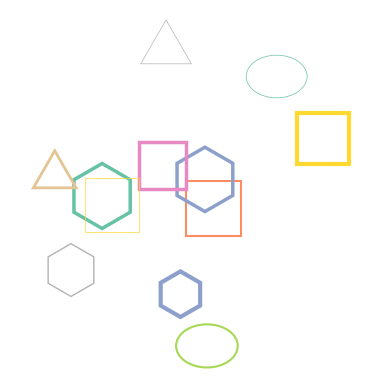[{"shape": "oval", "thickness": 0.5, "radius": 0.4, "center": [0.719, 0.801]}, {"shape": "hexagon", "thickness": 2.5, "radius": 0.42, "center": [0.265, 0.491]}, {"shape": "square", "thickness": 1.5, "radius": 0.36, "center": [0.555, 0.459]}, {"shape": "hexagon", "thickness": 3, "radius": 0.3, "center": [0.469, 0.236]}, {"shape": "hexagon", "thickness": 2.5, "radius": 0.42, "center": [0.532, 0.534]}, {"shape": "square", "thickness": 2.5, "radius": 0.3, "center": [0.422, 0.57]}, {"shape": "oval", "thickness": 1.5, "radius": 0.4, "center": [0.537, 0.102]}, {"shape": "square", "thickness": 0.5, "radius": 0.35, "center": [0.29, 0.468]}, {"shape": "square", "thickness": 3, "radius": 0.33, "center": [0.839, 0.639]}, {"shape": "triangle", "thickness": 2, "radius": 0.32, "center": [0.142, 0.544]}, {"shape": "triangle", "thickness": 0.5, "radius": 0.38, "center": [0.431, 0.872]}, {"shape": "hexagon", "thickness": 1, "radius": 0.34, "center": [0.184, 0.299]}]